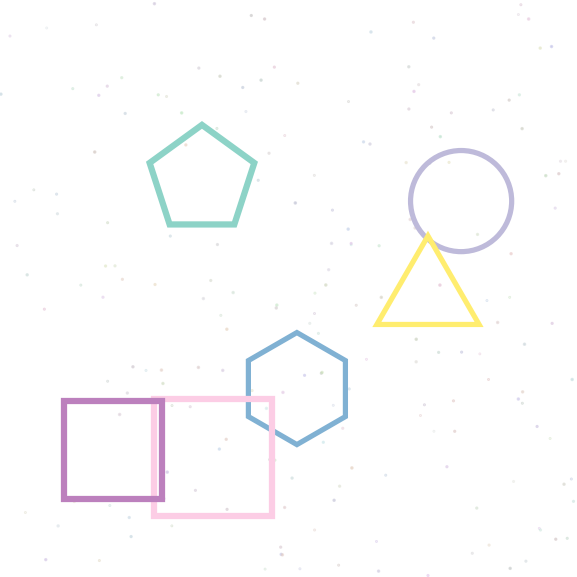[{"shape": "pentagon", "thickness": 3, "radius": 0.48, "center": [0.35, 0.688]}, {"shape": "circle", "thickness": 2.5, "radius": 0.44, "center": [0.798, 0.651]}, {"shape": "hexagon", "thickness": 2.5, "radius": 0.48, "center": [0.514, 0.326]}, {"shape": "square", "thickness": 3, "radius": 0.51, "center": [0.369, 0.207]}, {"shape": "square", "thickness": 3, "radius": 0.42, "center": [0.195, 0.221]}, {"shape": "triangle", "thickness": 2.5, "radius": 0.51, "center": [0.741, 0.488]}]